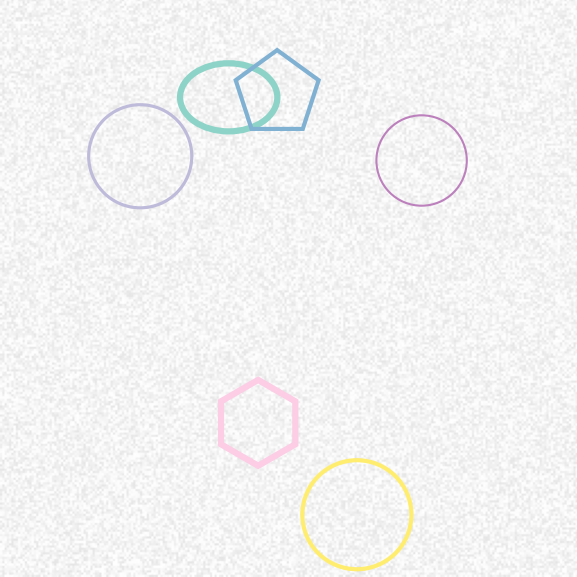[{"shape": "oval", "thickness": 3, "radius": 0.42, "center": [0.396, 0.831]}, {"shape": "circle", "thickness": 1.5, "radius": 0.45, "center": [0.243, 0.729]}, {"shape": "pentagon", "thickness": 2, "radius": 0.38, "center": [0.48, 0.837]}, {"shape": "hexagon", "thickness": 3, "radius": 0.37, "center": [0.447, 0.267]}, {"shape": "circle", "thickness": 1, "radius": 0.39, "center": [0.73, 0.721]}, {"shape": "circle", "thickness": 2, "radius": 0.47, "center": [0.618, 0.108]}]